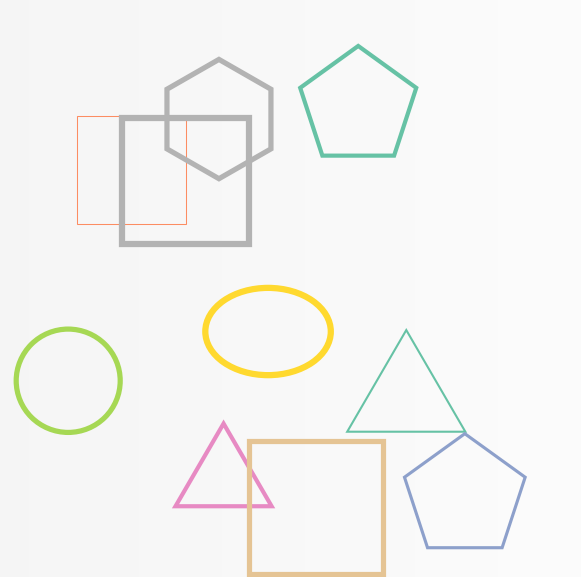[{"shape": "pentagon", "thickness": 2, "radius": 0.52, "center": [0.616, 0.815]}, {"shape": "triangle", "thickness": 1, "radius": 0.59, "center": [0.699, 0.31]}, {"shape": "square", "thickness": 0.5, "radius": 0.47, "center": [0.226, 0.705]}, {"shape": "pentagon", "thickness": 1.5, "radius": 0.55, "center": [0.8, 0.139]}, {"shape": "triangle", "thickness": 2, "radius": 0.48, "center": [0.385, 0.17]}, {"shape": "circle", "thickness": 2.5, "radius": 0.45, "center": [0.117, 0.34]}, {"shape": "oval", "thickness": 3, "radius": 0.54, "center": [0.461, 0.425]}, {"shape": "square", "thickness": 2.5, "radius": 0.58, "center": [0.544, 0.12]}, {"shape": "square", "thickness": 3, "radius": 0.55, "center": [0.32, 0.685]}, {"shape": "hexagon", "thickness": 2.5, "radius": 0.52, "center": [0.377, 0.793]}]